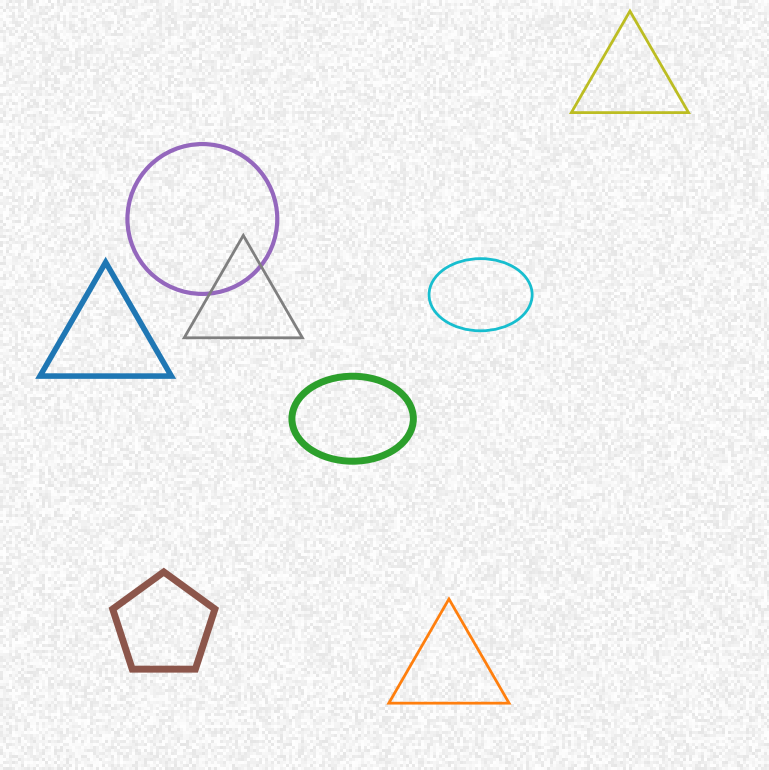[{"shape": "triangle", "thickness": 2, "radius": 0.49, "center": [0.137, 0.561]}, {"shape": "triangle", "thickness": 1, "radius": 0.45, "center": [0.583, 0.132]}, {"shape": "oval", "thickness": 2.5, "radius": 0.39, "center": [0.458, 0.456]}, {"shape": "circle", "thickness": 1.5, "radius": 0.49, "center": [0.263, 0.716]}, {"shape": "pentagon", "thickness": 2.5, "radius": 0.35, "center": [0.213, 0.187]}, {"shape": "triangle", "thickness": 1, "radius": 0.44, "center": [0.316, 0.606]}, {"shape": "triangle", "thickness": 1, "radius": 0.44, "center": [0.818, 0.898]}, {"shape": "oval", "thickness": 1, "radius": 0.33, "center": [0.624, 0.617]}]